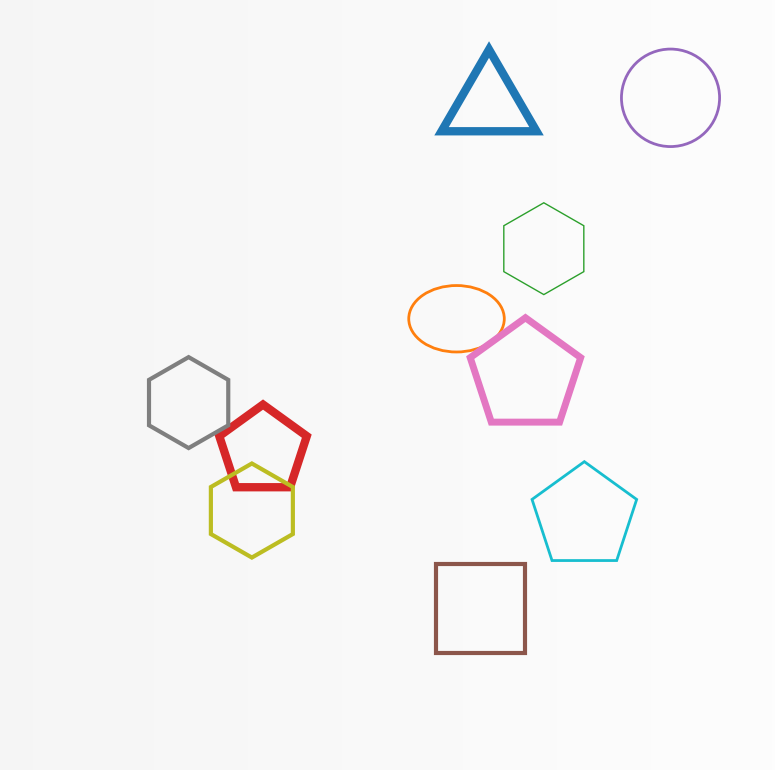[{"shape": "triangle", "thickness": 3, "radius": 0.35, "center": [0.631, 0.865]}, {"shape": "oval", "thickness": 1, "radius": 0.31, "center": [0.589, 0.586]}, {"shape": "hexagon", "thickness": 0.5, "radius": 0.3, "center": [0.702, 0.677]}, {"shape": "pentagon", "thickness": 3, "radius": 0.3, "center": [0.339, 0.415]}, {"shape": "circle", "thickness": 1, "radius": 0.32, "center": [0.865, 0.873]}, {"shape": "square", "thickness": 1.5, "radius": 0.29, "center": [0.62, 0.209]}, {"shape": "pentagon", "thickness": 2.5, "radius": 0.37, "center": [0.678, 0.512]}, {"shape": "hexagon", "thickness": 1.5, "radius": 0.3, "center": [0.243, 0.477]}, {"shape": "hexagon", "thickness": 1.5, "radius": 0.31, "center": [0.325, 0.337]}, {"shape": "pentagon", "thickness": 1, "radius": 0.35, "center": [0.754, 0.329]}]